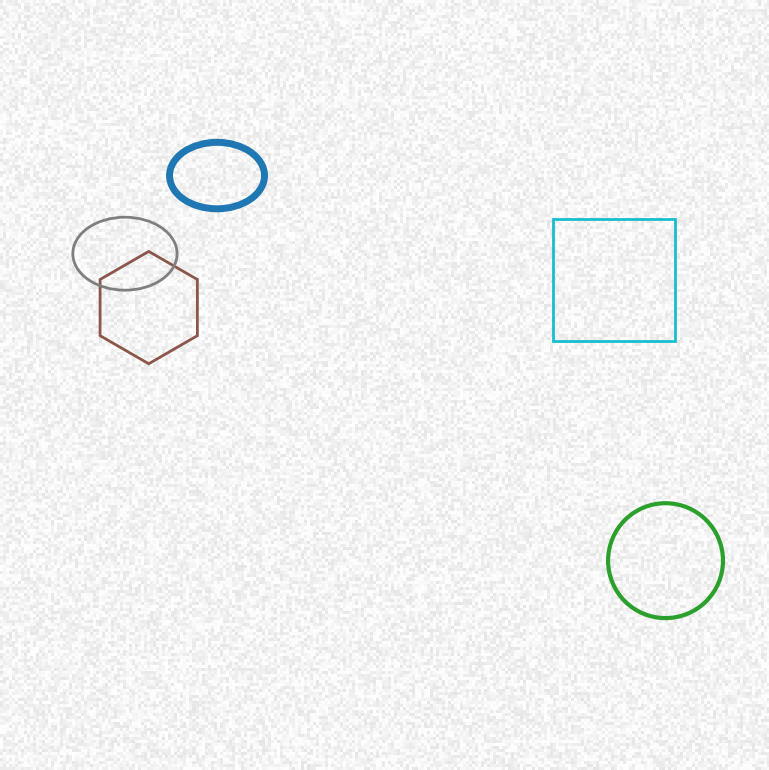[{"shape": "oval", "thickness": 2.5, "radius": 0.31, "center": [0.282, 0.772]}, {"shape": "circle", "thickness": 1.5, "radius": 0.37, "center": [0.864, 0.272]}, {"shape": "hexagon", "thickness": 1, "radius": 0.36, "center": [0.193, 0.601]}, {"shape": "oval", "thickness": 1, "radius": 0.34, "center": [0.162, 0.671]}, {"shape": "square", "thickness": 1, "radius": 0.4, "center": [0.797, 0.636]}]